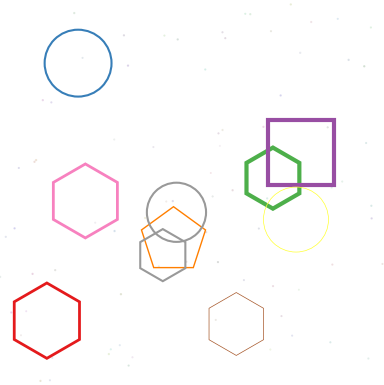[{"shape": "hexagon", "thickness": 2, "radius": 0.49, "center": [0.122, 0.167]}, {"shape": "circle", "thickness": 1.5, "radius": 0.43, "center": [0.203, 0.836]}, {"shape": "hexagon", "thickness": 3, "radius": 0.4, "center": [0.709, 0.537]}, {"shape": "square", "thickness": 3, "radius": 0.42, "center": [0.782, 0.604]}, {"shape": "pentagon", "thickness": 1, "radius": 0.44, "center": [0.451, 0.376]}, {"shape": "circle", "thickness": 0.5, "radius": 0.42, "center": [0.769, 0.43]}, {"shape": "hexagon", "thickness": 0.5, "radius": 0.41, "center": [0.614, 0.158]}, {"shape": "hexagon", "thickness": 2, "radius": 0.48, "center": [0.222, 0.478]}, {"shape": "circle", "thickness": 1.5, "radius": 0.38, "center": [0.458, 0.449]}, {"shape": "hexagon", "thickness": 1.5, "radius": 0.34, "center": [0.423, 0.337]}]